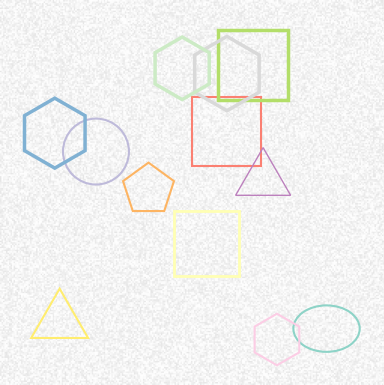[{"shape": "oval", "thickness": 1.5, "radius": 0.43, "center": [0.848, 0.146]}, {"shape": "square", "thickness": 2, "radius": 0.42, "center": [0.536, 0.368]}, {"shape": "circle", "thickness": 1.5, "radius": 0.43, "center": [0.249, 0.606]}, {"shape": "square", "thickness": 1.5, "radius": 0.45, "center": [0.588, 0.658]}, {"shape": "hexagon", "thickness": 2.5, "radius": 0.45, "center": [0.142, 0.654]}, {"shape": "pentagon", "thickness": 1.5, "radius": 0.35, "center": [0.386, 0.508]}, {"shape": "square", "thickness": 2.5, "radius": 0.45, "center": [0.657, 0.831]}, {"shape": "hexagon", "thickness": 1.5, "radius": 0.33, "center": [0.719, 0.118]}, {"shape": "hexagon", "thickness": 2.5, "radius": 0.48, "center": [0.589, 0.809]}, {"shape": "triangle", "thickness": 1, "radius": 0.41, "center": [0.683, 0.534]}, {"shape": "hexagon", "thickness": 2.5, "radius": 0.41, "center": [0.473, 0.823]}, {"shape": "triangle", "thickness": 1.5, "radius": 0.43, "center": [0.155, 0.165]}]